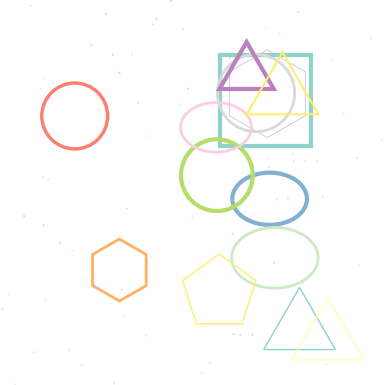[{"shape": "square", "thickness": 3, "radius": 0.59, "center": [0.689, 0.739]}, {"shape": "triangle", "thickness": 1, "radius": 0.54, "center": [0.778, 0.146]}, {"shape": "triangle", "thickness": 1, "radius": 0.54, "center": [0.851, 0.119]}, {"shape": "hexagon", "thickness": 0.5, "radius": 0.57, "center": [0.694, 0.756]}, {"shape": "circle", "thickness": 2.5, "radius": 0.43, "center": [0.194, 0.699]}, {"shape": "oval", "thickness": 3, "radius": 0.48, "center": [0.7, 0.484]}, {"shape": "hexagon", "thickness": 2, "radius": 0.4, "center": [0.31, 0.299]}, {"shape": "circle", "thickness": 3, "radius": 0.47, "center": [0.563, 0.545]}, {"shape": "oval", "thickness": 2, "radius": 0.46, "center": [0.561, 0.669]}, {"shape": "circle", "thickness": 2, "radius": 0.5, "center": [0.665, 0.758]}, {"shape": "triangle", "thickness": 3, "radius": 0.41, "center": [0.641, 0.81]}, {"shape": "oval", "thickness": 2, "radius": 0.56, "center": [0.714, 0.33]}, {"shape": "pentagon", "thickness": 1, "radius": 0.5, "center": [0.569, 0.24]}, {"shape": "triangle", "thickness": 1.5, "radius": 0.54, "center": [0.734, 0.757]}]